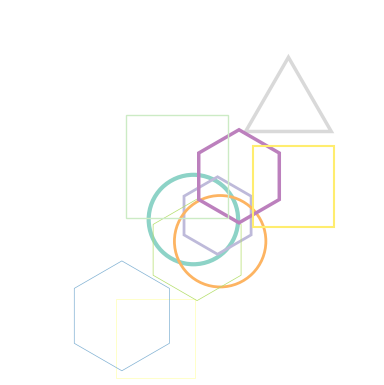[{"shape": "circle", "thickness": 3, "radius": 0.58, "center": [0.502, 0.43]}, {"shape": "square", "thickness": 0.5, "radius": 0.51, "center": [0.404, 0.12]}, {"shape": "hexagon", "thickness": 2, "radius": 0.5, "center": [0.565, 0.44]}, {"shape": "hexagon", "thickness": 0.5, "radius": 0.71, "center": [0.317, 0.18]}, {"shape": "circle", "thickness": 2, "radius": 0.59, "center": [0.572, 0.373]}, {"shape": "hexagon", "thickness": 0.5, "radius": 0.66, "center": [0.512, 0.351]}, {"shape": "triangle", "thickness": 2.5, "radius": 0.64, "center": [0.749, 0.723]}, {"shape": "hexagon", "thickness": 2.5, "radius": 0.6, "center": [0.621, 0.542]}, {"shape": "square", "thickness": 1, "radius": 0.66, "center": [0.46, 0.568]}, {"shape": "square", "thickness": 1.5, "radius": 0.53, "center": [0.763, 0.515]}]